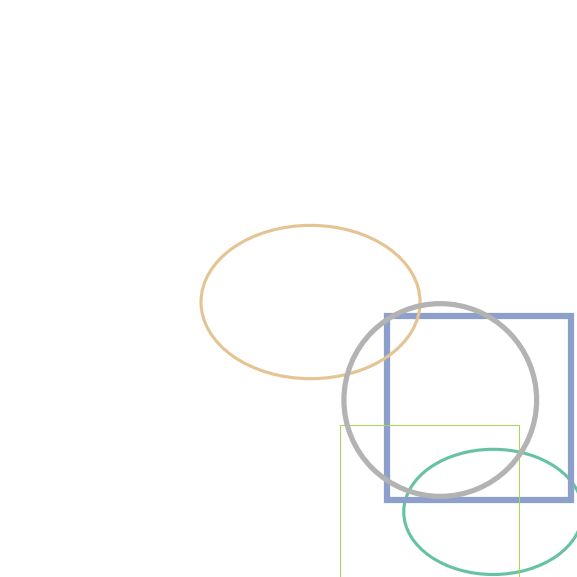[{"shape": "oval", "thickness": 1.5, "radius": 0.77, "center": [0.854, 0.113]}, {"shape": "square", "thickness": 3, "radius": 0.79, "center": [0.83, 0.293]}, {"shape": "square", "thickness": 0.5, "radius": 0.78, "center": [0.744, 0.107]}, {"shape": "oval", "thickness": 1.5, "radius": 0.95, "center": [0.538, 0.476]}, {"shape": "circle", "thickness": 2.5, "radius": 0.83, "center": [0.762, 0.306]}]